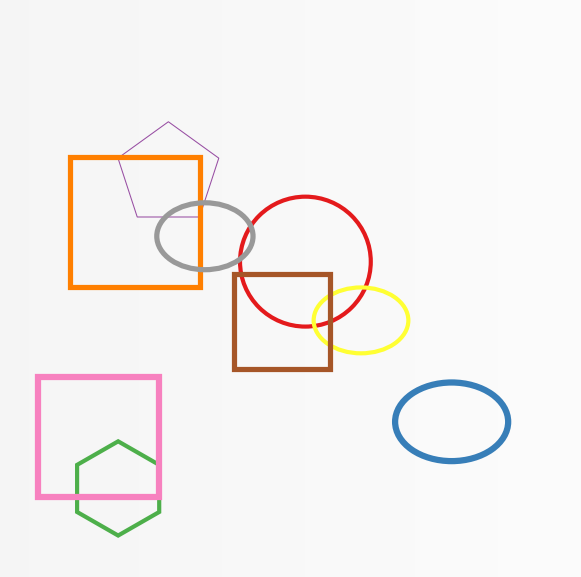[{"shape": "circle", "thickness": 2, "radius": 0.56, "center": [0.525, 0.546]}, {"shape": "oval", "thickness": 3, "radius": 0.49, "center": [0.777, 0.269]}, {"shape": "hexagon", "thickness": 2, "radius": 0.41, "center": [0.203, 0.153]}, {"shape": "pentagon", "thickness": 0.5, "radius": 0.46, "center": [0.29, 0.697]}, {"shape": "square", "thickness": 2.5, "radius": 0.56, "center": [0.233, 0.615]}, {"shape": "oval", "thickness": 2, "radius": 0.41, "center": [0.621, 0.444]}, {"shape": "square", "thickness": 2.5, "radius": 0.41, "center": [0.484, 0.443]}, {"shape": "square", "thickness": 3, "radius": 0.52, "center": [0.169, 0.242]}, {"shape": "oval", "thickness": 2.5, "radius": 0.41, "center": [0.353, 0.59]}]